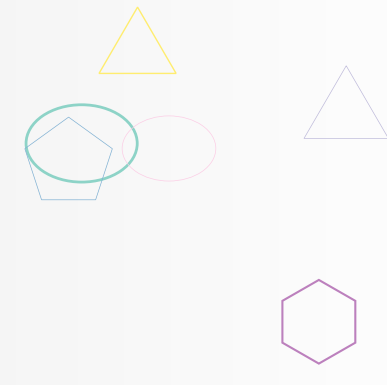[{"shape": "oval", "thickness": 2, "radius": 0.72, "center": [0.211, 0.627]}, {"shape": "triangle", "thickness": 0.5, "radius": 0.63, "center": [0.893, 0.703]}, {"shape": "pentagon", "thickness": 0.5, "radius": 0.59, "center": [0.177, 0.577]}, {"shape": "oval", "thickness": 0.5, "radius": 0.6, "center": [0.436, 0.614]}, {"shape": "hexagon", "thickness": 1.5, "radius": 0.54, "center": [0.823, 0.164]}, {"shape": "triangle", "thickness": 1, "radius": 0.57, "center": [0.355, 0.867]}]